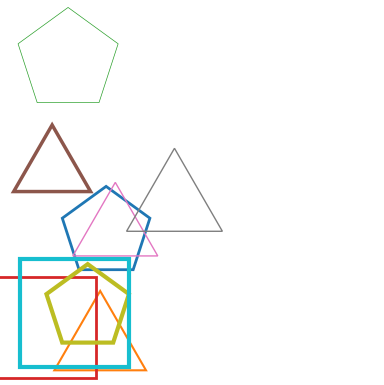[{"shape": "pentagon", "thickness": 2, "radius": 0.6, "center": [0.276, 0.396]}, {"shape": "triangle", "thickness": 1.5, "radius": 0.69, "center": [0.26, 0.107]}, {"shape": "pentagon", "thickness": 0.5, "radius": 0.68, "center": [0.177, 0.844]}, {"shape": "square", "thickness": 2, "radius": 0.66, "center": [0.119, 0.149]}, {"shape": "triangle", "thickness": 2.5, "radius": 0.58, "center": [0.135, 0.56]}, {"shape": "triangle", "thickness": 1, "radius": 0.64, "center": [0.299, 0.399]}, {"shape": "triangle", "thickness": 1, "radius": 0.72, "center": [0.453, 0.471]}, {"shape": "pentagon", "thickness": 3, "radius": 0.56, "center": [0.228, 0.201]}, {"shape": "square", "thickness": 3, "radius": 0.7, "center": [0.193, 0.187]}]